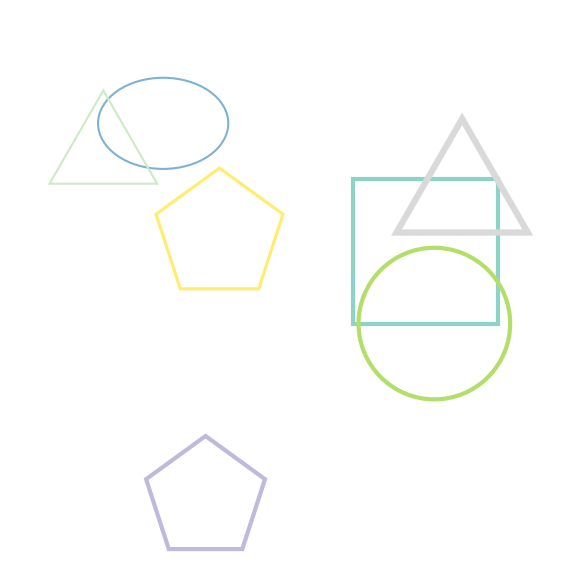[{"shape": "square", "thickness": 2, "radius": 0.63, "center": [0.736, 0.563]}, {"shape": "pentagon", "thickness": 2, "radius": 0.54, "center": [0.356, 0.136]}, {"shape": "oval", "thickness": 1, "radius": 0.56, "center": [0.283, 0.786]}, {"shape": "circle", "thickness": 2, "radius": 0.66, "center": [0.752, 0.439]}, {"shape": "triangle", "thickness": 3, "radius": 0.66, "center": [0.8, 0.662]}, {"shape": "triangle", "thickness": 1, "radius": 0.54, "center": [0.179, 0.735]}, {"shape": "pentagon", "thickness": 1.5, "radius": 0.58, "center": [0.38, 0.592]}]